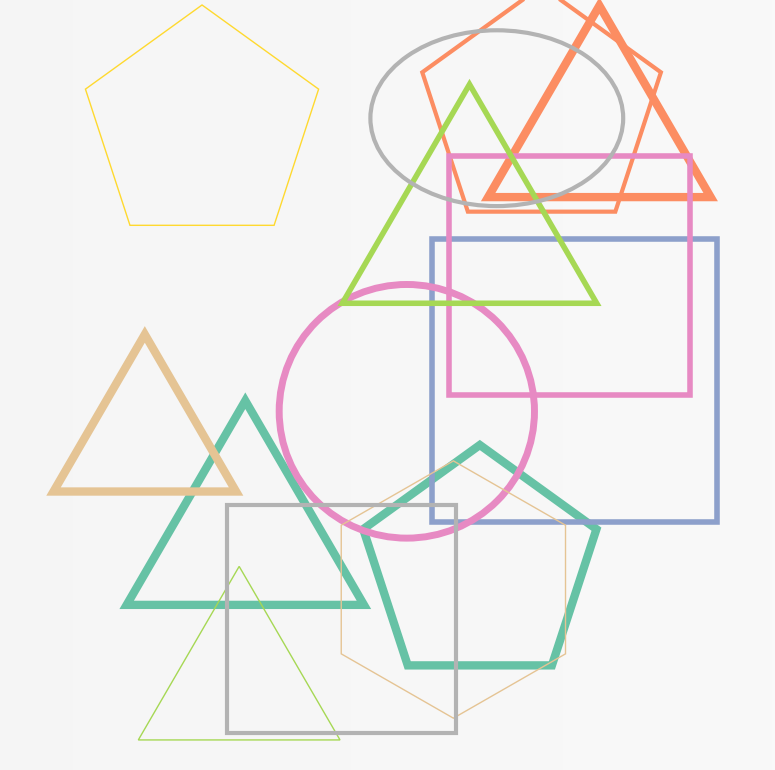[{"shape": "triangle", "thickness": 3, "radius": 0.88, "center": [0.317, 0.303]}, {"shape": "pentagon", "thickness": 3, "radius": 0.79, "center": [0.619, 0.264]}, {"shape": "pentagon", "thickness": 1.5, "radius": 0.81, "center": [0.699, 0.856]}, {"shape": "triangle", "thickness": 3, "radius": 0.83, "center": [0.773, 0.827]}, {"shape": "square", "thickness": 2, "radius": 0.92, "center": [0.742, 0.506]}, {"shape": "square", "thickness": 2, "radius": 0.78, "center": [0.735, 0.642]}, {"shape": "circle", "thickness": 2.5, "radius": 0.82, "center": [0.525, 0.466]}, {"shape": "triangle", "thickness": 0.5, "radius": 0.75, "center": [0.309, 0.114]}, {"shape": "triangle", "thickness": 2, "radius": 0.95, "center": [0.606, 0.701]}, {"shape": "pentagon", "thickness": 0.5, "radius": 0.79, "center": [0.261, 0.835]}, {"shape": "triangle", "thickness": 3, "radius": 0.68, "center": [0.187, 0.43]}, {"shape": "hexagon", "thickness": 0.5, "radius": 0.84, "center": [0.585, 0.234]}, {"shape": "oval", "thickness": 1.5, "radius": 0.82, "center": [0.641, 0.847]}, {"shape": "square", "thickness": 1.5, "radius": 0.74, "center": [0.441, 0.196]}]